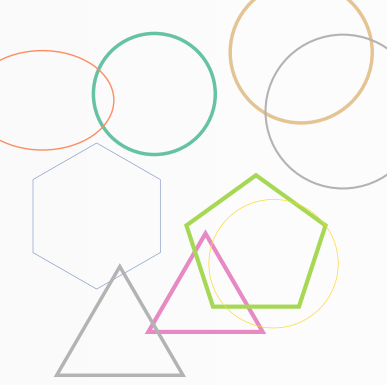[{"shape": "circle", "thickness": 2.5, "radius": 0.79, "center": [0.398, 0.756]}, {"shape": "oval", "thickness": 1, "radius": 0.92, "center": [0.109, 0.739]}, {"shape": "hexagon", "thickness": 0.5, "radius": 0.95, "center": [0.249, 0.439]}, {"shape": "triangle", "thickness": 3, "radius": 0.85, "center": [0.53, 0.223]}, {"shape": "pentagon", "thickness": 3, "radius": 0.94, "center": [0.661, 0.356]}, {"shape": "circle", "thickness": 0.5, "radius": 0.83, "center": [0.706, 0.315]}, {"shape": "circle", "thickness": 2.5, "radius": 0.92, "center": [0.777, 0.864]}, {"shape": "circle", "thickness": 1.5, "radius": 1.0, "center": [0.885, 0.71]}, {"shape": "triangle", "thickness": 2.5, "radius": 0.94, "center": [0.309, 0.119]}]